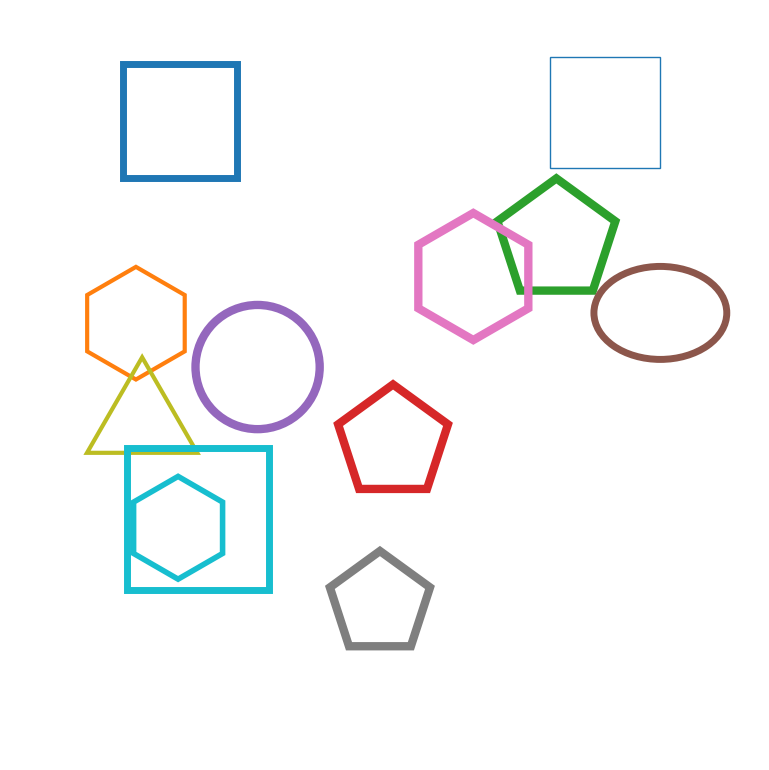[{"shape": "square", "thickness": 0.5, "radius": 0.36, "center": [0.786, 0.854]}, {"shape": "square", "thickness": 2.5, "radius": 0.37, "center": [0.234, 0.843]}, {"shape": "hexagon", "thickness": 1.5, "radius": 0.37, "center": [0.177, 0.58]}, {"shape": "pentagon", "thickness": 3, "radius": 0.4, "center": [0.723, 0.688]}, {"shape": "pentagon", "thickness": 3, "radius": 0.38, "center": [0.51, 0.426]}, {"shape": "circle", "thickness": 3, "radius": 0.4, "center": [0.335, 0.523]}, {"shape": "oval", "thickness": 2.5, "radius": 0.43, "center": [0.858, 0.594]}, {"shape": "hexagon", "thickness": 3, "radius": 0.41, "center": [0.615, 0.641]}, {"shape": "pentagon", "thickness": 3, "radius": 0.34, "center": [0.493, 0.216]}, {"shape": "triangle", "thickness": 1.5, "radius": 0.41, "center": [0.185, 0.453]}, {"shape": "square", "thickness": 2.5, "radius": 0.46, "center": [0.257, 0.326]}, {"shape": "hexagon", "thickness": 2, "radius": 0.33, "center": [0.231, 0.315]}]